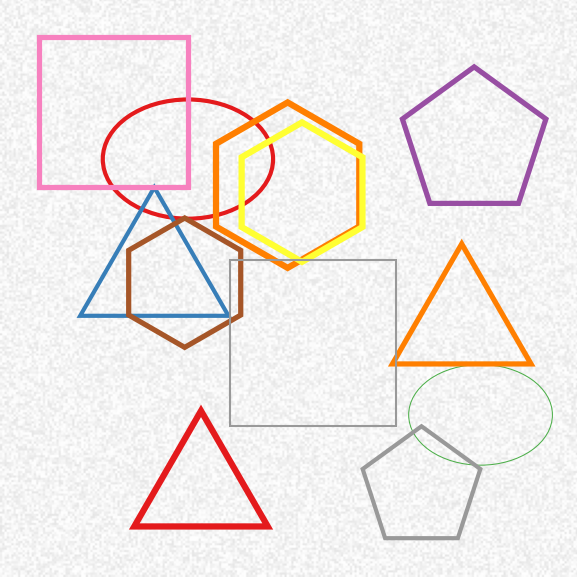[{"shape": "oval", "thickness": 2, "radius": 0.74, "center": [0.325, 0.724]}, {"shape": "triangle", "thickness": 3, "radius": 0.67, "center": [0.348, 0.154]}, {"shape": "triangle", "thickness": 2, "radius": 0.74, "center": [0.267, 0.526]}, {"shape": "oval", "thickness": 0.5, "radius": 0.62, "center": [0.832, 0.281]}, {"shape": "pentagon", "thickness": 2.5, "radius": 0.65, "center": [0.821, 0.753]}, {"shape": "triangle", "thickness": 2.5, "radius": 0.69, "center": [0.8, 0.438]}, {"shape": "hexagon", "thickness": 3, "radius": 0.72, "center": [0.498, 0.679]}, {"shape": "hexagon", "thickness": 3, "radius": 0.6, "center": [0.523, 0.666]}, {"shape": "hexagon", "thickness": 2.5, "radius": 0.56, "center": [0.32, 0.51]}, {"shape": "square", "thickness": 2.5, "radius": 0.65, "center": [0.197, 0.805]}, {"shape": "pentagon", "thickness": 2, "radius": 0.54, "center": [0.73, 0.154]}, {"shape": "square", "thickness": 1, "radius": 0.72, "center": [0.542, 0.405]}]